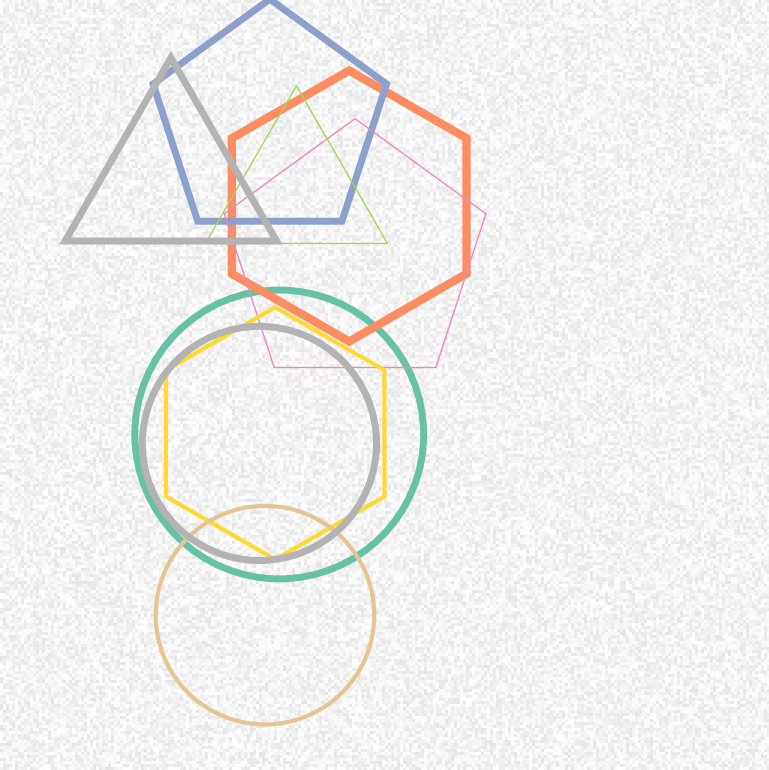[{"shape": "circle", "thickness": 2.5, "radius": 0.94, "center": [0.363, 0.436]}, {"shape": "hexagon", "thickness": 3, "radius": 0.88, "center": [0.454, 0.732]}, {"shape": "pentagon", "thickness": 2.5, "radius": 0.8, "center": [0.35, 0.842]}, {"shape": "pentagon", "thickness": 0.5, "radius": 0.89, "center": [0.461, 0.667]}, {"shape": "triangle", "thickness": 0.5, "radius": 0.68, "center": [0.385, 0.752]}, {"shape": "hexagon", "thickness": 1.5, "radius": 0.82, "center": [0.357, 0.437]}, {"shape": "circle", "thickness": 1.5, "radius": 0.71, "center": [0.344, 0.201]}, {"shape": "triangle", "thickness": 2.5, "radius": 0.79, "center": [0.222, 0.766]}, {"shape": "circle", "thickness": 2.5, "radius": 0.76, "center": [0.337, 0.424]}]